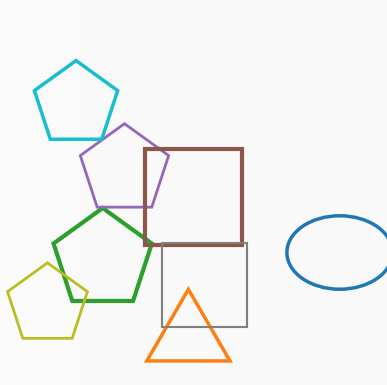[{"shape": "oval", "thickness": 2.5, "radius": 0.68, "center": [0.877, 0.344]}, {"shape": "triangle", "thickness": 2.5, "radius": 0.62, "center": [0.486, 0.124]}, {"shape": "pentagon", "thickness": 3, "radius": 0.67, "center": [0.265, 0.326]}, {"shape": "pentagon", "thickness": 2, "radius": 0.6, "center": [0.321, 0.559]}, {"shape": "square", "thickness": 3, "radius": 0.62, "center": [0.499, 0.488]}, {"shape": "square", "thickness": 1.5, "radius": 0.55, "center": [0.528, 0.26]}, {"shape": "pentagon", "thickness": 2, "radius": 0.54, "center": [0.123, 0.209]}, {"shape": "pentagon", "thickness": 2.5, "radius": 0.56, "center": [0.196, 0.73]}]